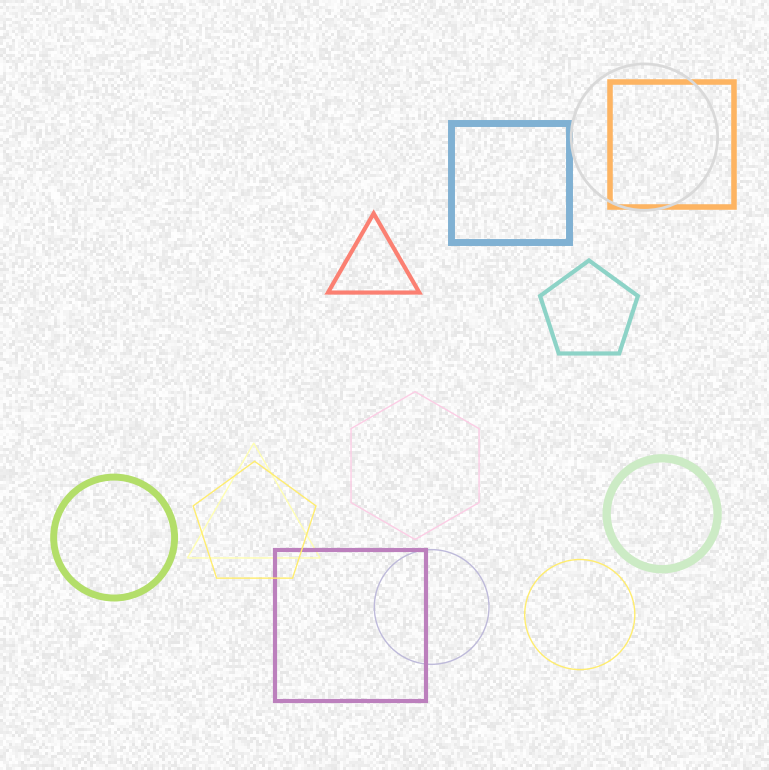[{"shape": "pentagon", "thickness": 1.5, "radius": 0.33, "center": [0.765, 0.595]}, {"shape": "triangle", "thickness": 0.5, "radius": 0.5, "center": [0.33, 0.325]}, {"shape": "circle", "thickness": 0.5, "radius": 0.37, "center": [0.561, 0.212]}, {"shape": "triangle", "thickness": 1.5, "radius": 0.34, "center": [0.485, 0.654]}, {"shape": "square", "thickness": 2.5, "radius": 0.38, "center": [0.663, 0.763]}, {"shape": "square", "thickness": 2, "radius": 0.4, "center": [0.873, 0.812]}, {"shape": "circle", "thickness": 2.5, "radius": 0.39, "center": [0.148, 0.302]}, {"shape": "hexagon", "thickness": 0.5, "radius": 0.48, "center": [0.539, 0.395]}, {"shape": "circle", "thickness": 1, "radius": 0.48, "center": [0.837, 0.822]}, {"shape": "square", "thickness": 1.5, "radius": 0.49, "center": [0.455, 0.188]}, {"shape": "circle", "thickness": 3, "radius": 0.36, "center": [0.86, 0.333]}, {"shape": "circle", "thickness": 0.5, "radius": 0.36, "center": [0.753, 0.202]}, {"shape": "pentagon", "thickness": 0.5, "radius": 0.42, "center": [0.331, 0.317]}]